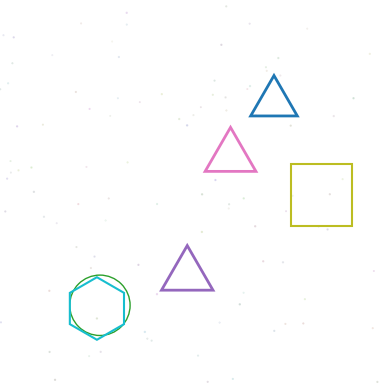[{"shape": "triangle", "thickness": 2, "radius": 0.35, "center": [0.712, 0.734]}, {"shape": "circle", "thickness": 1, "radius": 0.39, "center": [0.26, 0.207]}, {"shape": "triangle", "thickness": 2, "radius": 0.39, "center": [0.486, 0.285]}, {"shape": "triangle", "thickness": 2, "radius": 0.38, "center": [0.599, 0.593]}, {"shape": "square", "thickness": 1.5, "radius": 0.4, "center": [0.835, 0.493]}, {"shape": "hexagon", "thickness": 1.5, "radius": 0.41, "center": [0.252, 0.199]}]